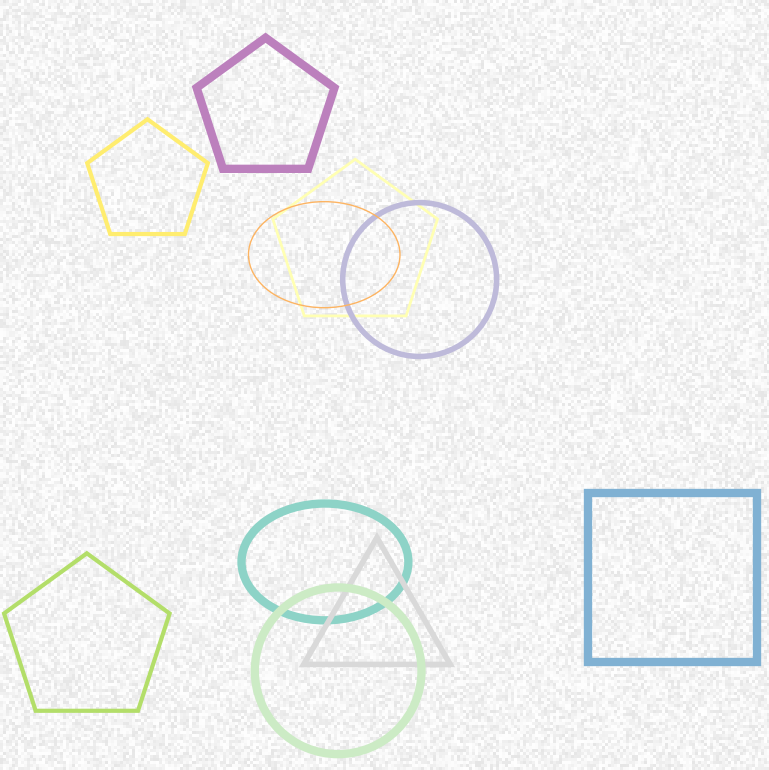[{"shape": "oval", "thickness": 3, "radius": 0.54, "center": [0.422, 0.27]}, {"shape": "pentagon", "thickness": 1, "radius": 0.56, "center": [0.461, 0.681]}, {"shape": "circle", "thickness": 2, "radius": 0.5, "center": [0.545, 0.637]}, {"shape": "square", "thickness": 3, "radius": 0.55, "center": [0.873, 0.25]}, {"shape": "oval", "thickness": 0.5, "radius": 0.49, "center": [0.421, 0.669]}, {"shape": "pentagon", "thickness": 1.5, "radius": 0.57, "center": [0.113, 0.168]}, {"shape": "triangle", "thickness": 2, "radius": 0.55, "center": [0.49, 0.192]}, {"shape": "pentagon", "thickness": 3, "radius": 0.47, "center": [0.345, 0.857]}, {"shape": "circle", "thickness": 3, "radius": 0.54, "center": [0.439, 0.129]}, {"shape": "pentagon", "thickness": 1.5, "radius": 0.41, "center": [0.192, 0.763]}]